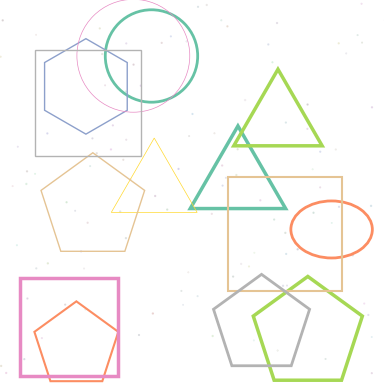[{"shape": "triangle", "thickness": 2.5, "radius": 0.71, "center": [0.618, 0.53]}, {"shape": "circle", "thickness": 2, "radius": 0.6, "center": [0.393, 0.855]}, {"shape": "pentagon", "thickness": 1.5, "radius": 0.57, "center": [0.198, 0.103]}, {"shape": "oval", "thickness": 2, "radius": 0.53, "center": [0.861, 0.404]}, {"shape": "hexagon", "thickness": 1, "radius": 0.62, "center": [0.223, 0.776]}, {"shape": "circle", "thickness": 0.5, "radius": 0.73, "center": [0.346, 0.855]}, {"shape": "square", "thickness": 2.5, "radius": 0.64, "center": [0.179, 0.151]}, {"shape": "pentagon", "thickness": 2.5, "radius": 0.74, "center": [0.8, 0.133]}, {"shape": "triangle", "thickness": 2.5, "radius": 0.66, "center": [0.722, 0.688]}, {"shape": "triangle", "thickness": 0.5, "radius": 0.64, "center": [0.401, 0.513]}, {"shape": "square", "thickness": 1.5, "radius": 0.74, "center": [0.74, 0.392]}, {"shape": "pentagon", "thickness": 1, "radius": 0.71, "center": [0.241, 0.462]}, {"shape": "square", "thickness": 1, "radius": 0.69, "center": [0.228, 0.733]}, {"shape": "pentagon", "thickness": 2, "radius": 0.66, "center": [0.679, 0.156]}]